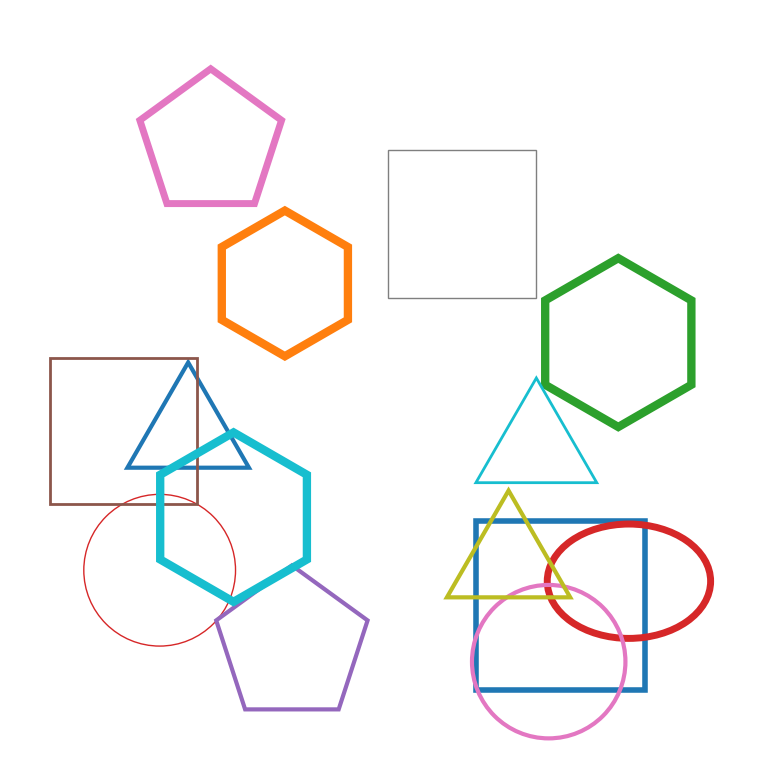[{"shape": "square", "thickness": 2, "radius": 0.55, "center": [0.727, 0.214]}, {"shape": "triangle", "thickness": 1.5, "radius": 0.46, "center": [0.244, 0.438]}, {"shape": "hexagon", "thickness": 3, "radius": 0.47, "center": [0.37, 0.632]}, {"shape": "hexagon", "thickness": 3, "radius": 0.55, "center": [0.803, 0.555]}, {"shape": "circle", "thickness": 0.5, "radius": 0.49, "center": [0.207, 0.259]}, {"shape": "oval", "thickness": 2.5, "radius": 0.53, "center": [0.817, 0.245]}, {"shape": "pentagon", "thickness": 1.5, "radius": 0.52, "center": [0.379, 0.162]}, {"shape": "square", "thickness": 1, "radius": 0.48, "center": [0.16, 0.44]}, {"shape": "circle", "thickness": 1.5, "radius": 0.5, "center": [0.713, 0.141]}, {"shape": "pentagon", "thickness": 2.5, "radius": 0.48, "center": [0.274, 0.814]}, {"shape": "square", "thickness": 0.5, "radius": 0.48, "center": [0.6, 0.709]}, {"shape": "triangle", "thickness": 1.5, "radius": 0.46, "center": [0.66, 0.27]}, {"shape": "triangle", "thickness": 1, "radius": 0.45, "center": [0.697, 0.418]}, {"shape": "hexagon", "thickness": 3, "radius": 0.55, "center": [0.303, 0.328]}]